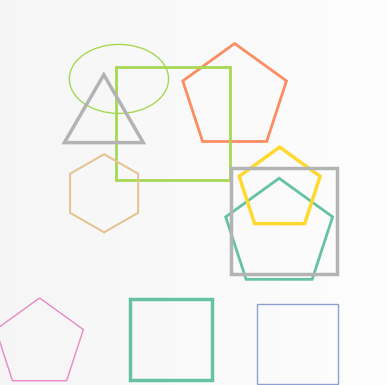[{"shape": "square", "thickness": 2.5, "radius": 0.53, "center": [0.442, 0.119]}, {"shape": "pentagon", "thickness": 2, "radius": 0.73, "center": [0.72, 0.392]}, {"shape": "pentagon", "thickness": 2, "radius": 0.7, "center": [0.606, 0.746]}, {"shape": "square", "thickness": 1, "radius": 0.52, "center": [0.768, 0.107]}, {"shape": "pentagon", "thickness": 1, "radius": 0.59, "center": [0.102, 0.107]}, {"shape": "square", "thickness": 2, "radius": 0.73, "center": [0.447, 0.679]}, {"shape": "oval", "thickness": 1, "radius": 0.64, "center": [0.307, 0.795]}, {"shape": "pentagon", "thickness": 2.5, "radius": 0.55, "center": [0.722, 0.508]}, {"shape": "hexagon", "thickness": 1.5, "radius": 0.51, "center": [0.269, 0.498]}, {"shape": "square", "thickness": 2.5, "radius": 0.69, "center": [0.733, 0.425]}, {"shape": "triangle", "thickness": 2.5, "radius": 0.59, "center": [0.268, 0.688]}]